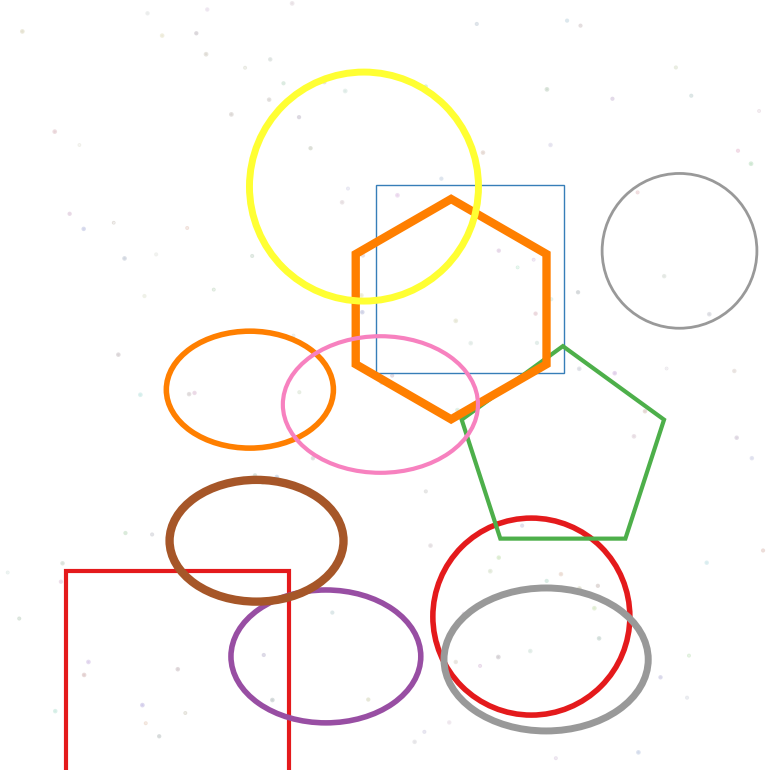[{"shape": "square", "thickness": 1.5, "radius": 0.72, "center": [0.23, 0.114]}, {"shape": "circle", "thickness": 2, "radius": 0.64, "center": [0.69, 0.199]}, {"shape": "square", "thickness": 0.5, "radius": 0.61, "center": [0.61, 0.637]}, {"shape": "pentagon", "thickness": 1.5, "radius": 0.69, "center": [0.731, 0.412]}, {"shape": "oval", "thickness": 2, "radius": 0.62, "center": [0.423, 0.148]}, {"shape": "hexagon", "thickness": 3, "radius": 0.72, "center": [0.586, 0.599]}, {"shape": "oval", "thickness": 2, "radius": 0.54, "center": [0.325, 0.494]}, {"shape": "circle", "thickness": 2.5, "radius": 0.74, "center": [0.473, 0.758]}, {"shape": "oval", "thickness": 3, "radius": 0.56, "center": [0.333, 0.298]}, {"shape": "oval", "thickness": 1.5, "radius": 0.63, "center": [0.494, 0.475]}, {"shape": "circle", "thickness": 1, "radius": 0.5, "center": [0.882, 0.674]}, {"shape": "oval", "thickness": 2.5, "radius": 0.66, "center": [0.709, 0.144]}]